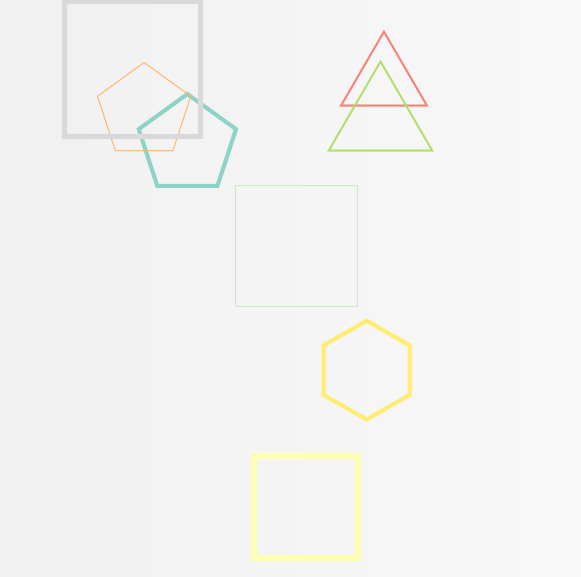[{"shape": "pentagon", "thickness": 2, "radius": 0.44, "center": [0.322, 0.748]}, {"shape": "square", "thickness": 3, "radius": 0.44, "center": [0.526, 0.122]}, {"shape": "triangle", "thickness": 1, "radius": 0.43, "center": [0.661, 0.859]}, {"shape": "pentagon", "thickness": 0.5, "radius": 0.42, "center": [0.248, 0.806]}, {"shape": "triangle", "thickness": 1, "radius": 0.51, "center": [0.655, 0.79]}, {"shape": "square", "thickness": 2.5, "radius": 0.58, "center": [0.227, 0.881]}, {"shape": "square", "thickness": 0.5, "radius": 0.52, "center": [0.509, 0.574]}, {"shape": "hexagon", "thickness": 2, "radius": 0.43, "center": [0.631, 0.358]}]